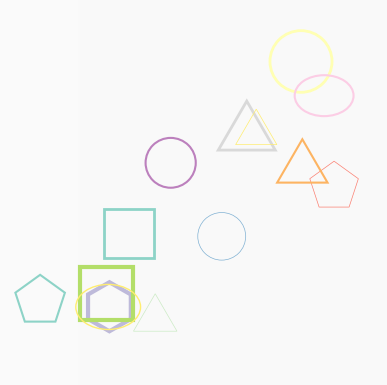[{"shape": "square", "thickness": 2, "radius": 0.32, "center": [0.333, 0.393]}, {"shape": "pentagon", "thickness": 1.5, "radius": 0.34, "center": [0.104, 0.219]}, {"shape": "circle", "thickness": 2, "radius": 0.4, "center": [0.777, 0.84]}, {"shape": "hexagon", "thickness": 3, "radius": 0.32, "center": [0.282, 0.203]}, {"shape": "pentagon", "thickness": 0.5, "radius": 0.33, "center": [0.862, 0.515]}, {"shape": "circle", "thickness": 0.5, "radius": 0.31, "center": [0.572, 0.386]}, {"shape": "triangle", "thickness": 1.5, "radius": 0.38, "center": [0.78, 0.563]}, {"shape": "square", "thickness": 3, "radius": 0.34, "center": [0.274, 0.238]}, {"shape": "oval", "thickness": 1.5, "radius": 0.38, "center": [0.836, 0.752]}, {"shape": "triangle", "thickness": 2, "radius": 0.42, "center": [0.637, 0.653]}, {"shape": "circle", "thickness": 1.5, "radius": 0.32, "center": [0.44, 0.577]}, {"shape": "triangle", "thickness": 0.5, "radius": 0.32, "center": [0.401, 0.172]}, {"shape": "triangle", "thickness": 0.5, "radius": 0.31, "center": [0.661, 0.655]}, {"shape": "oval", "thickness": 1, "radius": 0.42, "center": [0.279, 0.203]}]